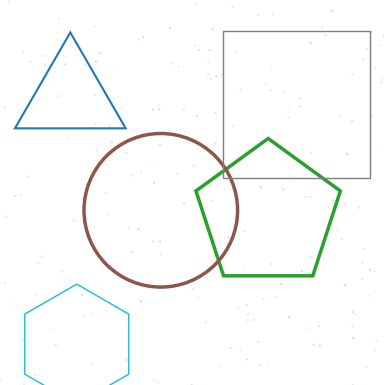[{"shape": "triangle", "thickness": 1.5, "radius": 0.83, "center": [0.183, 0.75]}, {"shape": "pentagon", "thickness": 2.5, "radius": 0.99, "center": [0.697, 0.443]}, {"shape": "circle", "thickness": 2.5, "radius": 1.0, "center": [0.418, 0.454]}, {"shape": "square", "thickness": 1, "radius": 0.95, "center": [0.77, 0.728]}, {"shape": "hexagon", "thickness": 1, "radius": 0.78, "center": [0.199, 0.106]}]